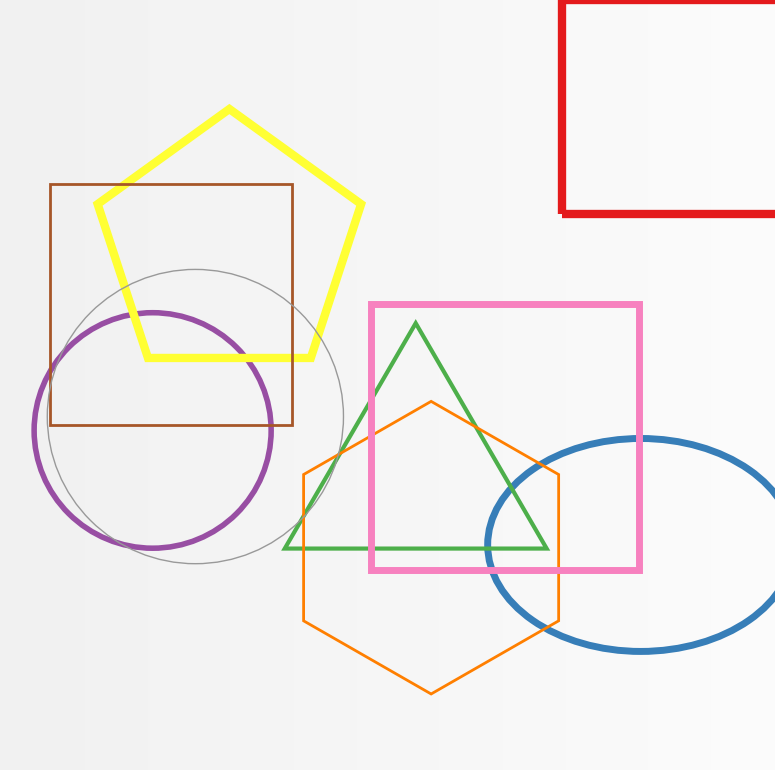[{"shape": "square", "thickness": 3, "radius": 0.7, "center": [0.864, 0.861]}, {"shape": "oval", "thickness": 2.5, "radius": 0.99, "center": [0.827, 0.292]}, {"shape": "triangle", "thickness": 1.5, "radius": 0.98, "center": [0.536, 0.385]}, {"shape": "circle", "thickness": 2, "radius": 0.76, "center": [0.197, 0.441]}, {"shape": "hexagon", "thickness": 1, "radius": 0.95, "center": [0.556, 0.289]}, {"shape": "pentagon", "thickness": 3, "radius": 0.89, "center": [0.296, 0.68]}, {"shape": "square", "thickness": 1, "radius": 0.78, "center": [0.22, 0.604]}, {"shape": "square", "thickness": 2.5, "radius": 0.86, "center": [0.652, 0.433]}, {"shape": "circle", "thickness": 0.5, "radius": 0.96, "center": [0.252, 0.459]}]